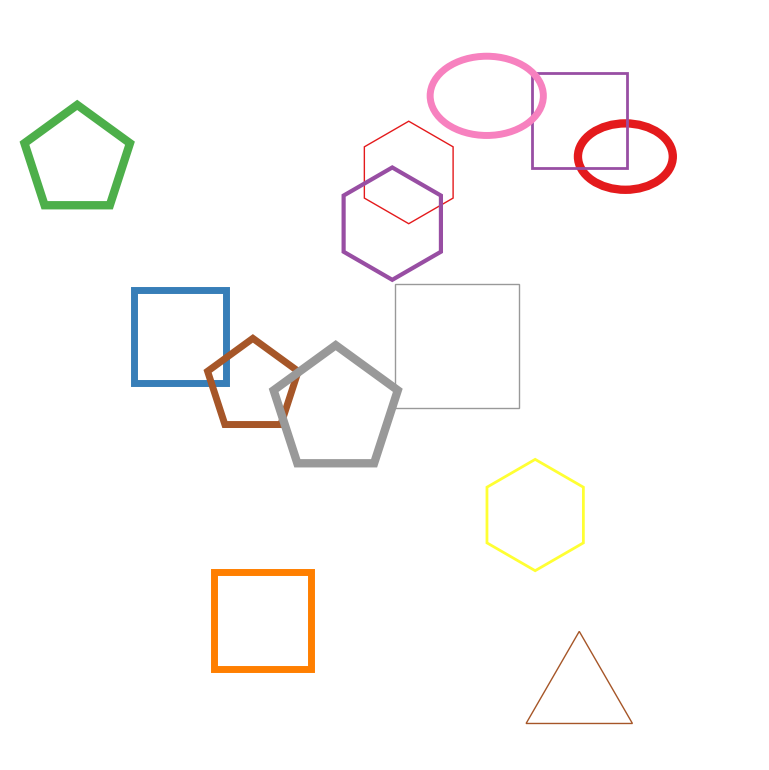[{"shape": "oval", "thickness": 3, "radius": 0.31, "center": [0.812, 0.797]}, {"shape": "hexagon", "thickness": 0.5, "radius": 0.33, "center": [0.531, 0.776]}, {"shape": "square", "thickness": 2.5, "radius": 0.3, "center": [0.234, 0.563]}, {"shape": "pentagon", "thickness": 3, "radius": 0.36, "center": [0.1, 0.792]}, {"shape": "square", "thickness": 1, "radius": 0.31, "center": [0.753, 0.843]}, {"shape": "hexagon", "thickness": 1.5, "radius": 0.36, "center": [0.509, 0.71]}, {"shape": "square", "thickness": 2.5, "radius": 0.31, "center": [0.341, 0.194]}, {"shape": "hexagon", "thickness": 1, "radius": 0.36, "center": [0.695, 0.331]}, {"shape": "pentagon", "thickness": 2.5, "radius": 0.31, "center": [0.328, 0.499]}, {"shape": "triangle", "thickness": 0.5, "radius": 0.4, "center": [0.752, 0.1]}, {"shape": "oval", "thickness": 2.5, "radius": 0.37, "center": [0.632, 0.876]}, {"shape": "square", "thickness": 0.5, "radius": 0.4, "center": [0.593, 0.55]}, {"shape": "pentagon", "thickness": 3, "radius": 0.42, "center": [0.436, 0.467]}]